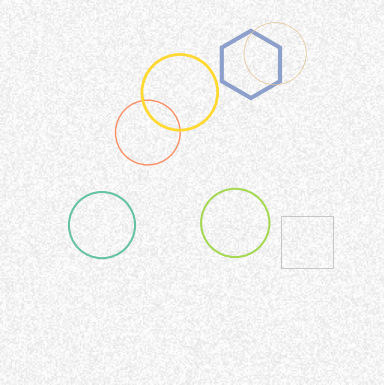[{"shape": "circle", "thickness": 1.5, "radius": 0.43, "center": [0.265, 0.415]}, {"shape": "circle", "thickness": 1, "radius": 0.42, "center": [0.384, 0.656]}, {"shape": "hexagon", "thickness": 3, "radius": 0.44, "center": [0.652, 0.833]}, {"shape": "circle", "thickness": 1.5, "radius": 0.44, "center": [0.611, 0.421]}, {"shape": "circle", "thickness": 2, "radius": 0.49, "center": [0.467, 0.76]}, {"shape": "circle", "thickness": 0.5, "radius": 0.4, "center": [0.715, 0.861]}, {"shape": "square", "thickness": 0.5, "radius": 0.34, "center": [0.797, 0.371]}]